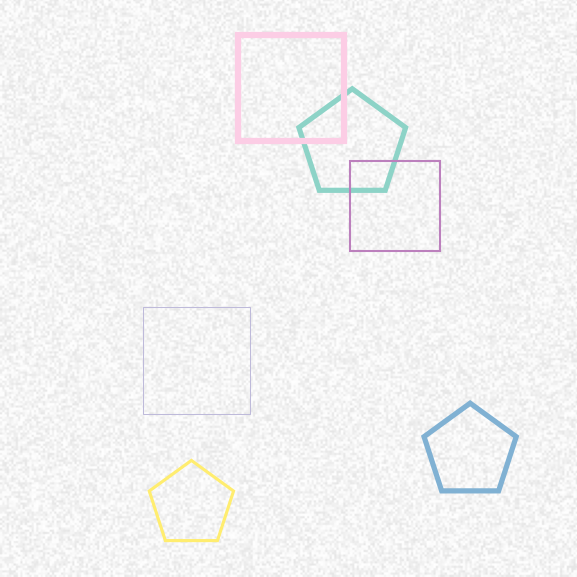[{"shape": "pentagon", "thickness": 2.5, "radius": 0.49, "center": [0.61, 0.748]}, {"shape": "square", "thickness": 0.5, "radius": 0.46, "center": [0.341, 0.375]}, {"shape": "pentagon", "thickness": 2.5, "radius": 0.42, "center": [0.814, 0.217]}, {"shape": "square", "thickness": 3, "radius": 0.46, "center": [0.504, 0.846]}, {"shape": "square", "thickness": 1, "radius": 0.39, "center": [0.685, 0.642]}, {"shape": "pentagon", "thickness": 1.5, "radius": 0.38, "center": [0.331, 0.125]}]